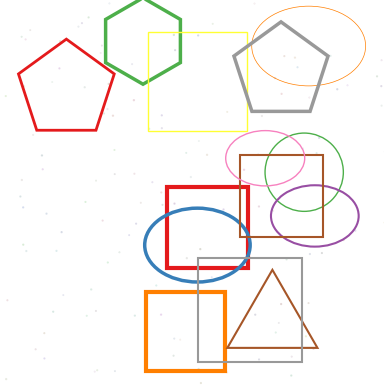[{"shape": "pentagon", "thickness": 2, "radius": 0.65, "center": [0.172, 0.768]}, {"shape": "square", "thickness": 3, "radius": 0.53, "center": [0.54, 0.408]}, {"shape": "oval", "thickness": 2.5, "radius": 0.68, "center": [0.513, 0.363]}, {"shape": "circle", "thickness": 1, "radius": 0.51, "center": [0.79, 0.553]}, {"shape": "hexagon", "thickness": 2.5, "radius": 0.56, "center": [0.371, 0.893]}, {"shape": "oval", "thickness": 1.5, "radius": 0.57, "center": [0.818, 0.439]}, {"shape": "oval", "thickness": 0.5, "radius": 0.74, "center": [0.802, 0.88]}, {"shape": "square", "thickness": 3, "radius": 0.52, "center": [0.481, 0.139]}, {"shape": "square", "thickness": 1, "radius": 0.64, "center": [0.512, 0.787]}, {"shape": "square", "thickness": 1.5, "radius": 0.54, "center": [0.732, 0.491]}, {"shape": "triangle", "thickness": 1.5, "radius": 0.68, "center": [0.708, 0.164]}, {"shape": "oval", "thickness": 1, "radius": 0.51, "center": [0.689, 0.589]}, {"shape": "square", "thickness": 1.5, "radius": 0.68, "center": [0.649, 0.194]}, {"shape": "pentagon", "thickness": 2.5, "radius": 0.64, "center": [0.73, 0.815]}]